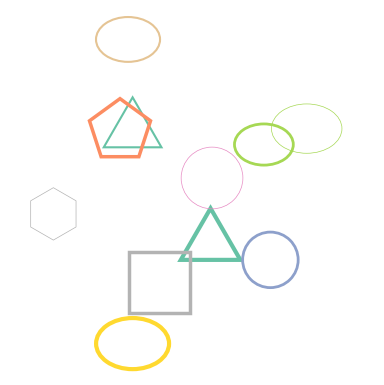[{"shape": "triangle", "thickness": 1.5, "radius": 0.43, "center": [0.344, 0.661]}, {"shape": "triangle", "thickness": 3, "radius": 0.45, "center": [0.547, 0.37]}, {"shape": "pentagon", "thickness": 2.5, "radius": 0.42, "center": [0.312, 0.66]}, {"shape": "circle", "thickness": 2, "radius": 0.36, "center": [0.702, 0.325]}, {"shape": "circle", "thickness": 0.5, "radius": 0.4, "center": [0.551, 0.538]}, {"shape": "oval", "thickness": 2, "radius": 0.38, "center": [0.685, 0.625]}, {"shape": "oval", "thickness": 0.5, "radius": 0.46, "center": [0.797, 0.666]}, {"shape": "oval", "thickness": 3, "radius": 0.47, "center": [0.344, 0.108]}, {"shape": "oval", "thickness": 1.5, "radius": 0.42, "center": [0.333, 0.898]}, {"shape": "hexagon", "thickness": 0.5, "radius": 0.34, "center": [0.139, 0.444]}, {"shape": "square", "thickness": 2.5, "radius": 0.4, "center": [0.415, 0.267]}]